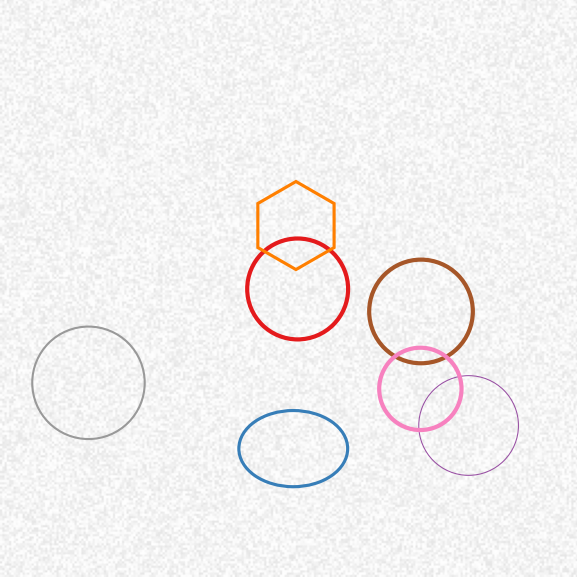[{"shape": "circle", "thickness": 2, "radius": 0.44, "center": [0.515, 0.499]}, {"shape": "oval", "thickness": 1.5, "radius": 0.47, "center": [0.508, 0.222]}, {"shape": "circle", "thickness": 0.5, "radius": 0.43, "center": [0.811, 0.262]}, {"shape": "hexagon", "thickness": 1.5, "radius": 0.38, "center": [0.512, 0.609]}, {"shape": "circle", "thickness": 2, "radius": 0.45, "center": [0.729, 0.46]}, {"shape": "circle", "thickness": 2, "radius": 0.36, "center": [0.728, 0.326]}, {"shape": "circle", "thickness": 1, "radius": 0.49, "center": [0.153, 0.336]}]